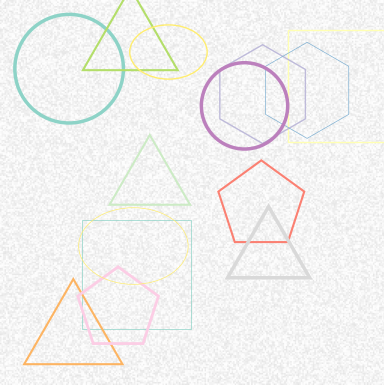[{"shape": "square", "thickness": 0.5, "radius": 0.71, "center": [0.355, 0.287]}, {"shape": "circle", "thickness": 2.5, "radius": 0.71, "center": [0.18, 0.822]}, {"shape": "square", "thickness": 1, "radius": 0.73, "center": [0.893, 0.778]}, {"shape": "hexagon", "thickness": 1, "radius": 0.64, "center": [0.682, 0.756]}, {"shape": "pentagon", "thickness": 1.5, "radius": 0.59, "center": [0.679, 0.466]}, {"shape": "hexagon", "thickness": 0.5, "radius": 0.62, "center": [0.798, 0.765]}, {"shape": "triangle", "thickness": 1.5, "radius": 0.74, "center": [0.19, 0.128]}, {"shape": "triangle", "thickness": 1.5, "radius": 0.71, "center": [0.338, 0.889]}, {"shape": "pentagon", "thickness": 2, "radius": 0.55, "center": [0.307, 0.197]}, {"shape": "triangle", "thickness": 2.5, "radius": 0.62, "center": [0.698, 0.34]}, {"shape": "circle", "thickness": 2.5, "radius": 0.56, "center": [0.635, 0.725]}, {"shape": "triangle", "thickness": 1.5, "radius": 0.6, "center": [0.389, 0.529]}, {"shape": "oval", "thickness": 0.5, "radius": 0.71, "center": [0.346, 0.361]}, {"shape": "oval", "thickness": 1, "radius": 0.5, "center": [0.438, 0.865]}]